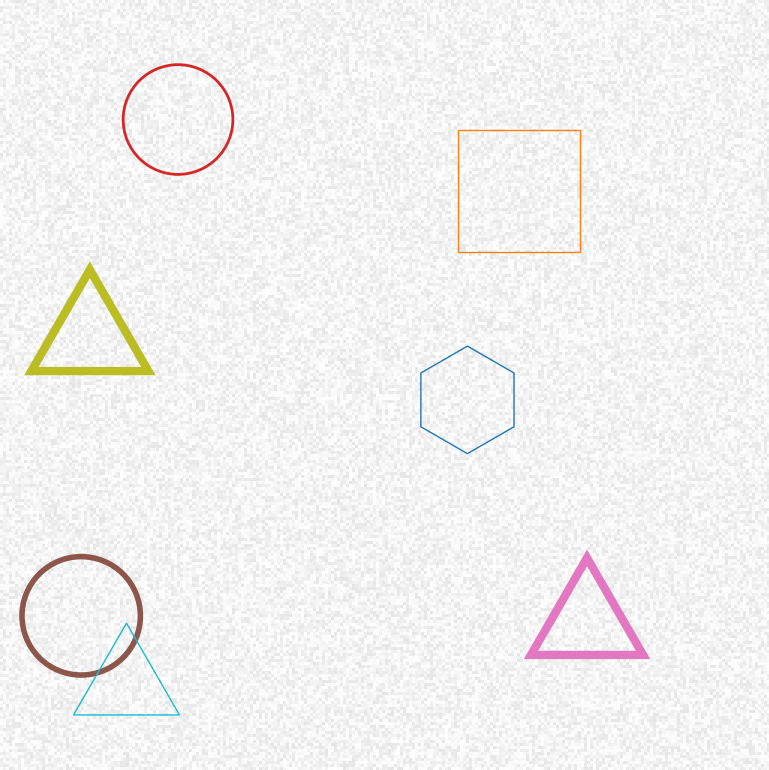[{"shape": "hexagon", "thickness": 0.5, "radius": 0.35, "center": [0.607, 0.481]}, {"shape": "square", "thickness": 0.5, "radius": 0.4, "center": [0.674, 0.752]}, {"shape": "circle", "thickness": 1, "radius": 0.36, "center": [0.231, 0.845]}, {"shape": "circle", "thickness": 2, "radius": 0.38, "center": [0.105, 0.2]}, {"shape": "triangle", "thickness": 3, "radius": 0.42, "center": [0.762, 0.191]}, {"shape": "triangle", "thickness": 3, "radius": 0.44, "center": [0.117, 0.562]}, {"shape": "triangle", "thickness": 0.5, "radius": 0.4, "center": [0.164, 0.111]}]